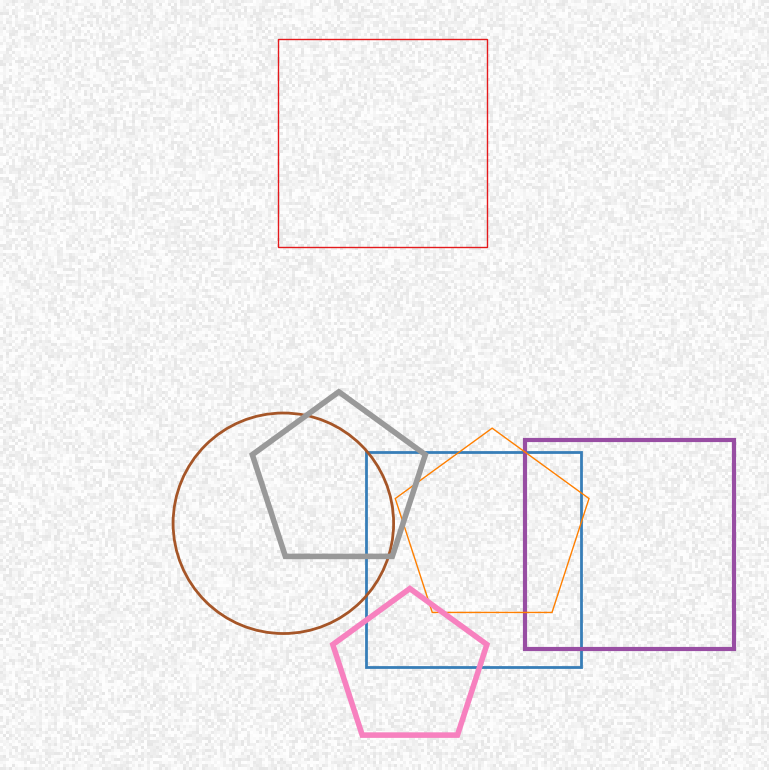[{"shape": "square", "thickness": 0.5, "radius": 0.68, "center": [0.497, 0.814]}, {"shape": "square", "thickness": 1, "radius": 0.7, "center": [0.615, 0.274]}, {"shape": "square", "thickness": 1.5, "radius": 0.68, "center": [0.817, 0.293]}, {"shape": "pentagon", "thickness": 0.5, "radius": 0.66, "center": [0.639, 0.312]}, {"shape": "circle", "thickness": 1, "radius": 0.72, "center": [0.368, 0.32]}, {"shape": "pentagon", "thickness": 2, "radius": 0.53, "center": [0.532, 0.13]}, {"shape": "pentagon", "thickness": 2, "radius": 0.59, "center": [0.44, 0.373]}]